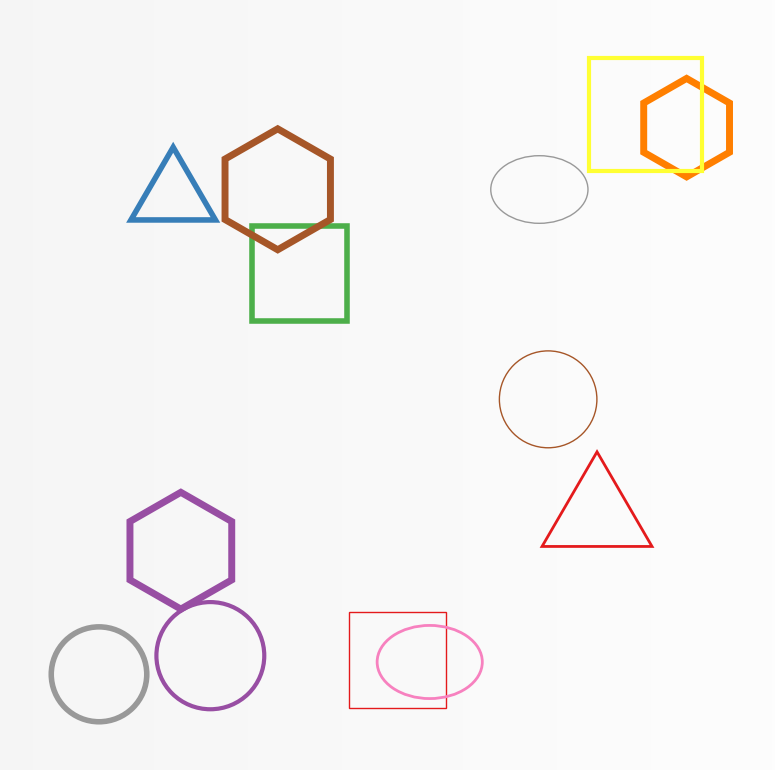[{"shape": "square", "thickness": 0.5, "radius": 0.31, "center": [0.513, 0.143]}, {"shape": "triangle", "thickness": 1, "radius": 0.41, "center": [0.77, 0.331]}, {"shape": "triangle", "thickness": 2, "radius": 0.31, "center": [0.223, 0.746]}, {"shape": "square", "thickness": 2, "radius": 0.31, "center": [0.387, 0.645]}, {"shape": "circle", "thickness": 1.5, "radius": 0.35, "center": [0.271, 0.148]}, {"shape": "hexagon", "thickness": 2.5, "radius": 0.38, "center": [0.233, 0.285]}, {"shape": "hexagon", "thickness": 2.5, "radius": 0.32, "center": [0.886, 0.834]}, {"shape": "square", "thickness": 1.5, "radius": 0.37, "center": [0.833, 0.851]}, {"shape": "circle", "thickness": 0.5, "radius": 0.31, "center": [0.707, 0.481]}, {"shape": "hexagon", "thickness": 2.5, "radius": 0.39, "center": [0.358, 0.754]}, {"shape": "oval", "thickness": 1, "radius": 0.34, "center": [0.554, 0.14]}, {"shape": "circle", "thickness": 2, "radius": 0.31, "center": [0.128, 0.124]}, {"shape": "oval", "thickness": 0.5, "radius": 0.31, "center": [0.696, 0.754]}]